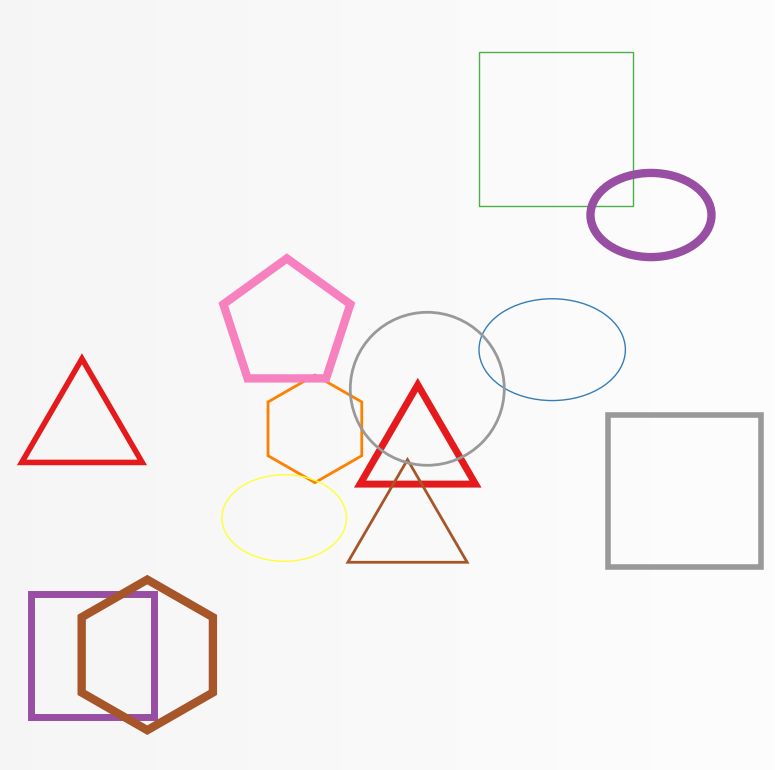[{"shape": "triangle", "thickness": 2, "radius": 0.45, "center": [0.106, 0.444]}, {"shape": "triangle", "thickness": 2.5, "radius": 0.43, "center": [0.539, 0.414]}, {"shape": "oval", "thickness": 0.5, "radius": 0.47, "center": [0.713, 0.546]}, {"shape": "square", "thickness": 0.5, "radius": 0.5, "center": [0.717, 0.832]}, {"shape": "oval", "thickness": 3, "radius": 0.39, "center": [0.84, 0.721]}, {"shape": "square", "thickness": 2.5, "radius": 0.4, "center": [0.119, 0.149]}, {"shape": "hexagon", "thickness": 1, "radius": 0.35, "center": [0.406, 0.443]}, {"shape": "oval", "thickness": 0.5, "radius": 0.4, "center": [0.367, 0.327]}, {"shape": "triangle", "thickness": 1, "radius": 0.44, "center": [0.526, 0.314]}, {"shape": "hexagon", "thickness": 3, "radius": 0.49, "center": [0.19, 0.149]}, {"shape": "pentagon", "thickness": 3, "radius": 0.43, "center": [0.37, 0.578]}, {"shape": "circle", "thickness": 1, "radius": 0.5, "center": [0.551, 0.495]}, {"shape": "square", "thickness": 2, "radius": 0.49, "center": [0.884, 0.362]}]